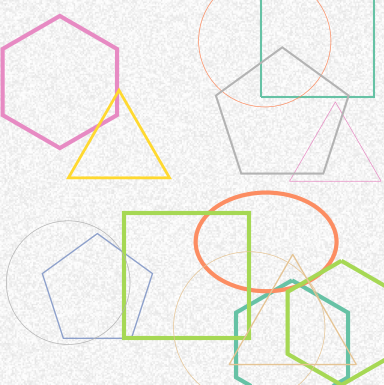[{"shape": "hexagon", "thickness": 3, "radius": 0.84, "center": [0.759, 0.104]}, {"shape": "square", "thickness": 1.5, "radius": 0.74, "center": [0.824, 0.896]}, {"shape": "oval", "thickness": 3, "radius": 0.91, "center": [0.691, 0.372]}, {"shape": "circle", "thickness": 0.5, "radius": 0.86, "center": [0.688, 0.894]}, {"shape": "pentagon", "thickness": 1, "radius": 0.75, "center": [0.253, 0.243]}, {"shape": "hexagon", "thickness": 3, "radius": 0.86, "center": [0.155, 0.787]}, {"shape": "triangle", "thickness": 0.5, "radius": 0.69, "center": [0.871, 0.598]}, {"shape": "hexagon", "thickness": 3, "radius": 0.81, "center": [0.887, 0.161]}, {"shape": "square", "thickness": 3, "radius": 0.81, "center": [0.484, 0.285]}, {"shape": "triangle", "thickness": 2, "radius": 0.76, "center": [0.309, 0.614]}, {"shape": "triangle", "thickness": 1, "radius": 0.95, "center": [0.76, 0.149]}, {"shape": "circle", "thickness": 0.5, "radius": 0.98, "center": [0.647, 0.149]}, {"shape": "pentagon", "thickness": 1.5, "radius": 0.91, "center": [0.733, 0.696]}, {"shape": "circle", "thickness": 0.5, "radius": 0.8, "center": [0.177, 0.266]}]